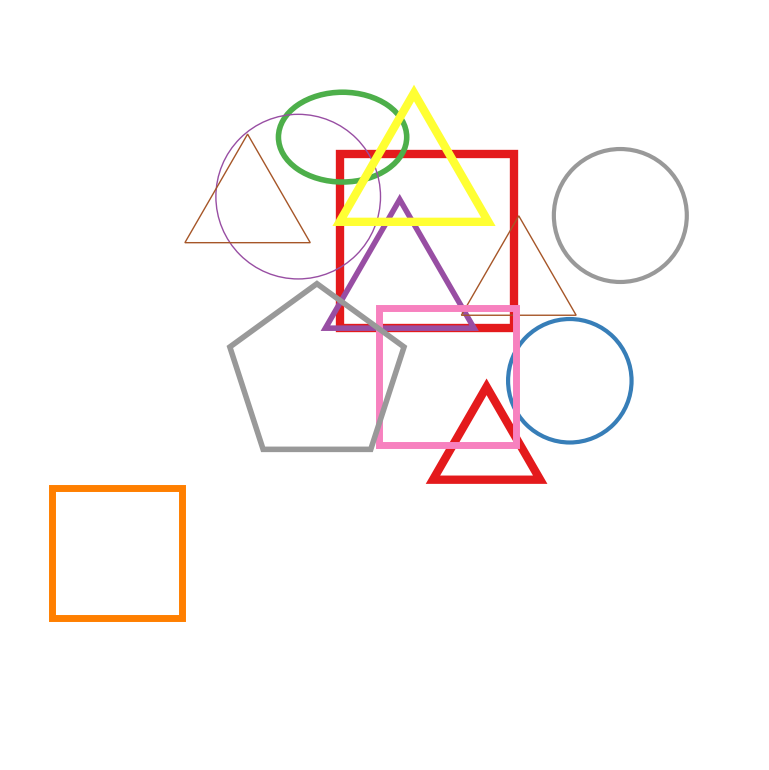[{"shape": "triangle", "thickness": 3, "radius": 0.4, "center": [0.632, 0.417]}, {"shape": "square", "thickness": 3, "radius": 0.56, "center": [0.555, 0.687]}, {"shape": "circle", "thickness": 1.5, "radius": 0.4, "center": [0.74, 0.506]}, {"shape": "oval", "thickness": 2, "radius": 0.42, "center": [0.445, 0.822]}, {"shape": "triangle", "thickness": 2, "radius": 0.56, "center": [0.519, 0.63]}, {"shape": "circle", "thickness": 0.5, "radius": 0.53, "center": [0.387, 0.745]}, {"shape": "square", "thickness": 2.5, "radius": 0.42, "center": [0.152, 0.282]}, {"shape": "triangle", "thickness": 3, "radius": 0.56, "center": [0.538, 0.768]}, {"shape": "triangle", "thickness": 0.5, "radius": 0.47, "center": [0.322, 0.732]}, {"shape": "triangle", "thickness": 0.5, "radius": 0.43, "center": [0.674, 0.634]}, {"shape": "square", "thickness": 2.5, "radius": 0.45, "center": [0.581, 0.511]}, {"shape": "pentagon", "thickness": 2, "radius": 0.59, "center": [0.412, 0.513]}, {"shape": "circle", "thickness": 1.5, "radius": 0.43, "center": [0.806, 0.72]}]